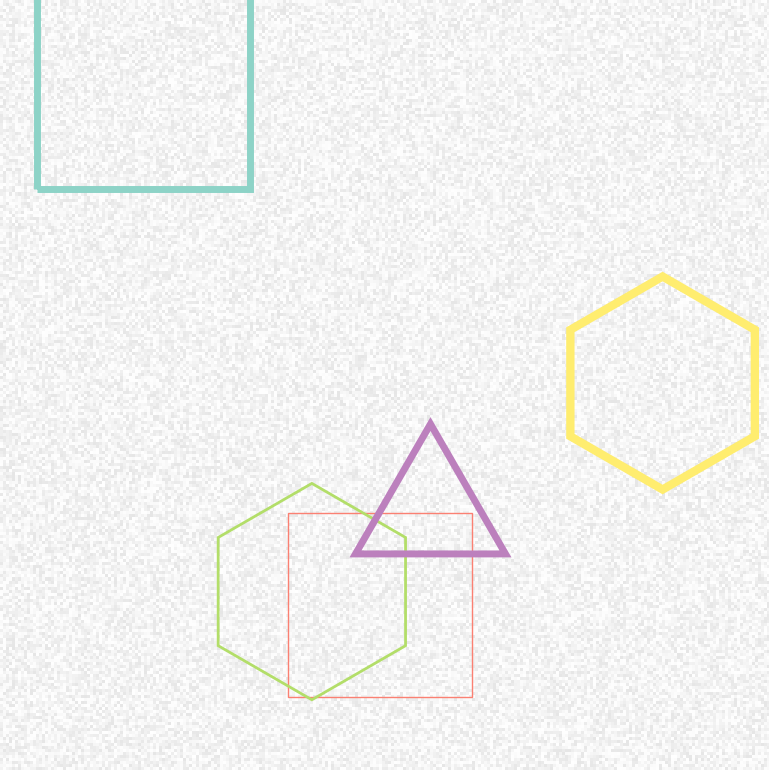[{"shape": "square", "thickness": 2.5, "radius": 0.69, "center": [0.186, 0.894]}, {"shape": "square", "thickness": 0.5, "radius": 0.6, "center": [0.494, 0.214]}, {"shape": "hexagon", "thickness": 1, "radius": 0.7, "center": [0.405, 0.232]}, {"shape": "triangle", "thickness": 2.5, "radius": 0.56, "center": [0.559, 0.337]}, {"shape": "hexagon", "thickness": 3, "radius": 0.69, "center": [0.861, 0.503]}]